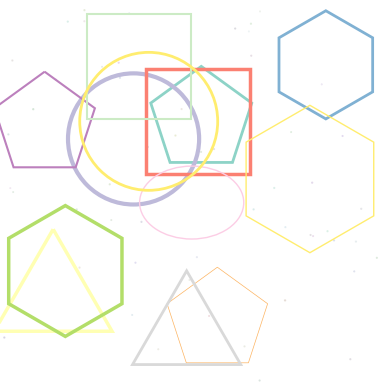[{"shape": "pentagon", "thickness": 2, "radius": 0.69, "center": [0.523, 0.69]}, {"shape": "triangle", "thickness": 2.5, "radius": 0.88, "center": [0.138, 0.228]}, {"shape": "circle", "thickness": 3, "radius": 0.85, "center": [0.347, 0.639]}, {"shape": "square", "thickness": 2.5, "radius": 0.68, "center": [0.514, 0.684]}, {"shape": "hexagon", "thickness": 2, "radius": 0.7, "center": [0.846, 0.832]}, {"shape": "pentagon", "thickness": 0.5, "radius": 0.69, "center": [0.565, 0.169]}, {"shape": "hexagon", "thickness": 2.5, "radius": 0.85, "center": [0.17, 0.296]}, {"shape": "oval", "thickness": 1, "radius": 0.68, "center": [0.498, 0.474]}, {"shape": "triangle", "thickness": 2, "radius": 0.81, "center": [0.485, 0.134]}, {"shape": "pentagon", "thickness": 1.5, "radius": 0.69, "center": [0.116, 0.676]}, {"shape": "square", "thickness": 1.5, "radius": 0.68, "center": [0.361, 0.827]}, {"shape": "circle", "thickness": 2, "radius": 0.9, "center": [0.386, 0.685]}, {"shape": "hexagon", "thickness": 1, "radius": 0.96, "center": [0.805, 0.535]}]